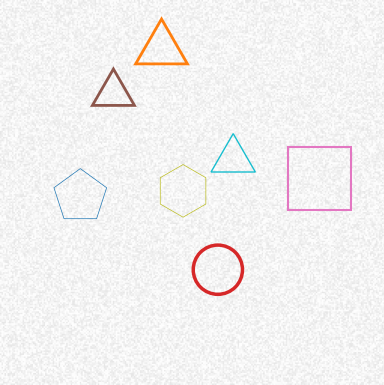[{"shape": "pentagon", "thickness": 0.5, "radius": 0.36, "center": [0.209, 0.49]}, {"shape": "triangle", "thickness": 2, "radius": 0.39, "center": [0.42, 0.873]}, {"shape": "circle", "thickness": 2.5, "radius": 0.32, "center": [0.566, 0.299]}, {"shape": "triangle", "thickness": 2, "radius": 0.32, "center": [0.295, 0.758]}, {"shape": "square", "thickness": 1.5, "radius": 0.41, "center": [0.83, 0.535]}, {"shape": "hexagon", "thickness": 0.5, "radius": 0.34, "center": [0.475, 0.504]}, {"shape": "triangle", "thickness": 1, "radius": 0.33, "center": [0.606, 0.586]}]